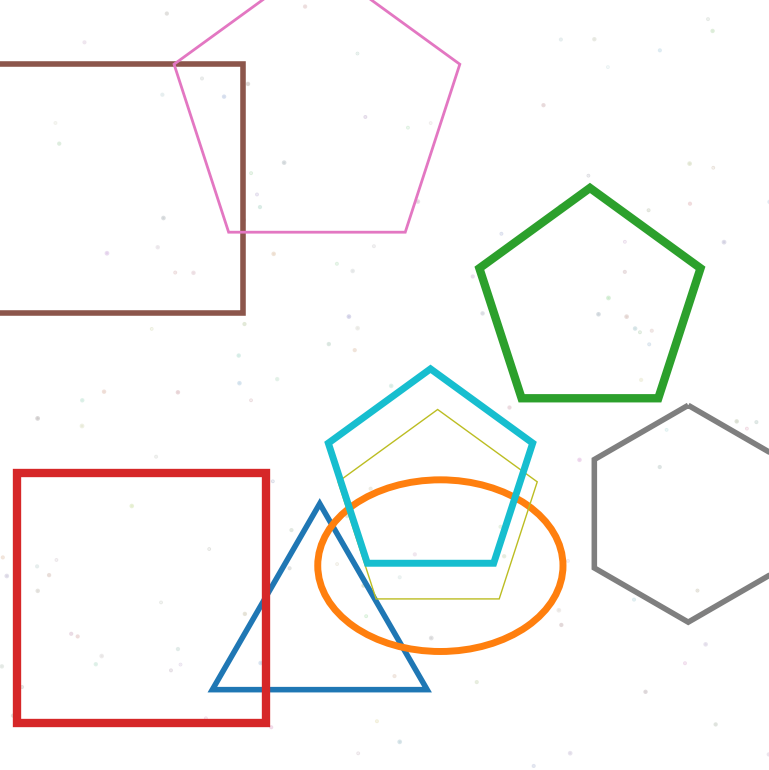[{"shape": "triangle", "thickness": 2, "radius": 0.81, "center": [0.415, 0.185]}, {"shape": "oval", "thickness": 2.5, "radius": 0.8, "center": [0.572, 0.265]}, {"shape": "pentagon", "thickness": 3, "radius": 0.75, "center": [0.766, 0.605]}, {"shape": "square", "thickness": 3, "radius": 0.81, "center": [0.184, 0.223]}, {"shape": "square", "thickness": 2, "radius": 0.81, "center": [0.154, 0.755]}, {"shape": "pentagon", "thickness": 1, "radius": 0.98, "center": [0.412, 0.856]}, {"shape": "hexagon", "thickness": 2, "radius": 0.7, "center": [0.894, 0.333]}, {"shape": "pentagon", "thickness": 0.5, "radius": 0.68, "center": [0.568, 0.332]}, {"shape": "pentagon", "thickness": 2.5, "radius": 0.7, "center": [0.559, 0.381]}]